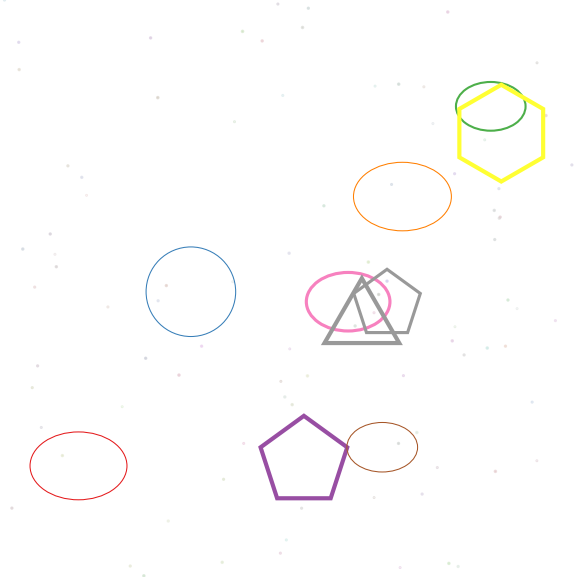[{"shape": "oval", "thickness": 0.5, "radius": 0.42, "center": [0.136, 0.192]}, {"shape": "circle", "thickness": 0.5, "radius": 0.39, "center": [0.331, 0.494]}, {"shape": "oval", "thickness": 1, "radius": 0.3, "center": [0.85, 0.815]}, {"shape": "pentagon", "thickness": 2, "radius": 0.39, "center": [0.526, 0.2]}, {"shape": "oval", "thickness": 0.5, "radius": 0.42, "center": [0.697, 0.659]}, {"shape": "hexagon", "thickness": 2, "radius": 0.42, "center": [0.868, 0.769]}, {"shape": "oval", "thickness": 0.5, "radius": 0.31, "center": [0.662, 0.225]}, {"shape": "oval", "thickness": 1.5, "radius": 0.36, "center": [0.603, 0.477]}, {"shape": "pentagon", "thickness": 1.5, "radius": 0.3, "center": [0.67, 0.472]}, {"shape": "triangle", "thickness": 2, "radius": 0.37, "center": [0.627, 0.442]}]